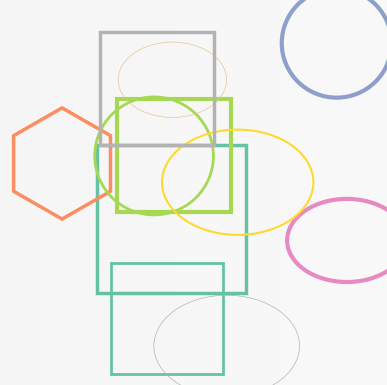[{"shape": "square", "thickness": 2, "radius": 0.72, "center": [0.43, 0.173]}, {"shape": "square", "thickness": 2.5, "radius": 0.96, "center": [0.443, 0.432]}, {"shape": "hexagon", "thickness": 2.5, "radius": 0.72, "center": [0.16, 0.575]}, {"shape": "circle", "thickness": 3, "radius": 0.71, "center": [0.869, 0.888]}, {"shape": "oval", "thickness": 3, "radius": 0.77, "center": [0.895, 0.375]}, {"shape": "circle", "thickness": 2, "radius": 0.77, "center": [0.398, 0.595]}, {"shape": "square", "thickness": 3, "radius": 0.74, "center": [0.45, 0.596]}, {"shape": "oval", "thickness": 1.5, "radius": 0.98, "center": [0.613, 0.527]}, {"shape": "oval", "thickness": 0.5, "radius": 0.7, "center": [0.445, 0.793]}, {"shape": "square", "thickness": 2.5, "radius": 0.73, "center": [0.406, 0.771]}, {"shape": "oval", "thickness": 0.5, "radius": 0.94, "center": [0.585, 0.102]}]